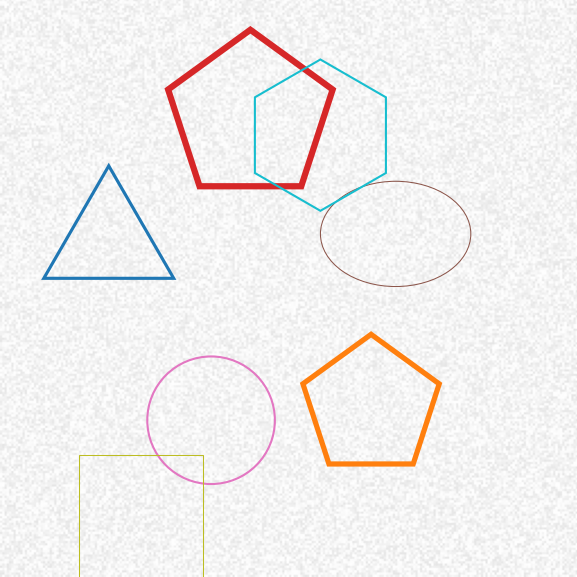[{"shape": "triangle", "thickness": 1.5, "radius": 0.65, "center": [0.188, 0.582]}, {"shape": "pentagon", "thickness": 2.5, "radius": 0.62, "center": [0.643, 0.296]}, {"shape": "pentagon", "thickness": 3, "radius": 0.75, "center": [0.434, 0.798]}, {"shape": "oval", "thickness": 0.5, "radius": 0.65, "center": [0.685, 0.594]}, {"shape": "circle", "thickness": 1, "radius": 0.55, "center": [0.365, 0.271]}, {"shape": "square", "thickness": 0.5, "radius": 0.54, "center": [0.245, 0.104]}, {"shape": "hexagon", "thickness": 1, "radius": 0.66, "center": [0.555, 0.765]}]